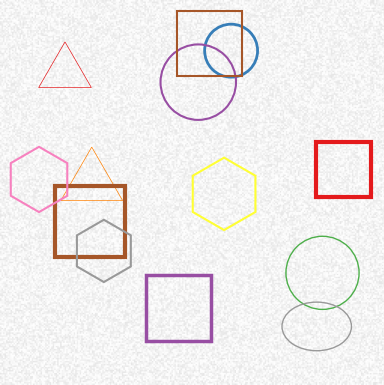[{"shape": "square", "thickness": 3, "radius": 0.36, "center": [0.891, 0.56]}, {"shape": "triangle", "thickness": 0.5, "radius": 0.4, "center": [0.169, 0.812]}, {"shape": "circle", "thickness": 2, "radius": 0.34, "center": [0.6, 0.868]}, {"shape": "circle", "thickness": 1, "radius": 0.47, "center": [0.838, 0.291]}, {"shape": "square", "thickness": 2.5, "radius": 0.42, "center": [0.464, 0.2]}, {"shape": "circle", "thickness": 1.5, "radius": 0.49, "center": [0.515, 0.787]}, {"shape": "triangle", "thickness": 0.5, "radius": 0.46, "center": [0.238, 0.525]}, {"shape": "hexagon", "thickness": 1.5, "radius": 0.47, "center": [0.582, 0.496]}, {"shape": "square", "thickness": 3, "radius": 0.46, "center": [0.234, 0.425]}, {"shape": "square", "thickness": 1.5, "radius": 0.42, "center": [0.544, 0.887]}, {"shape": "hexagon", "thickness": 1.5, "radius": 0.42, "center": [0.101, 0.534]}, {"shape": "oval", "thickness": 1, "radius": 0.45, "center": [0.823, 0.152]}, {"shape": "hexagon", "thickness": 1.5, "radius": 0.4, "center": [0.27, 0.348]}]